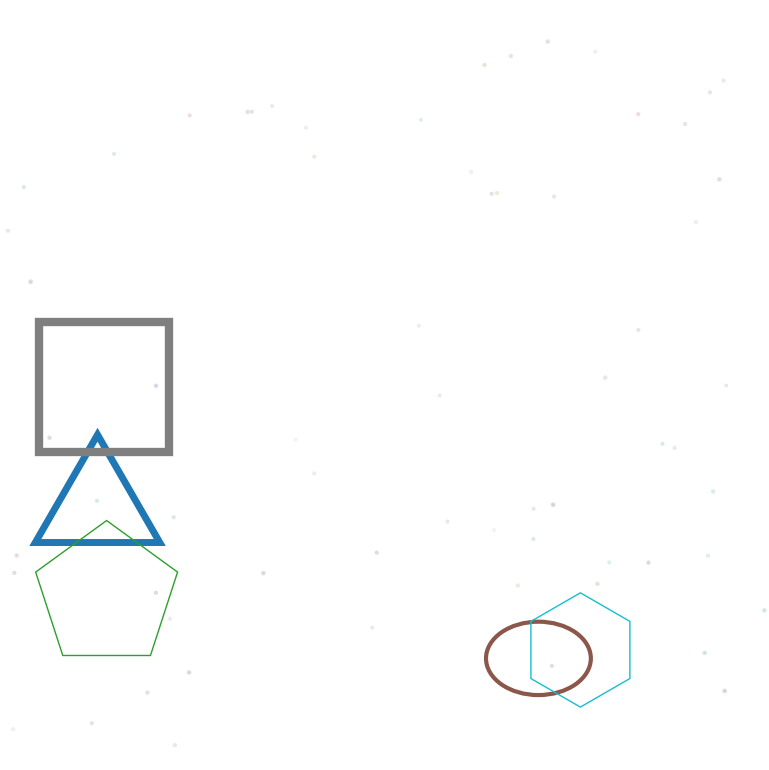[{"shape": "triangle", "thickness": 2.5, "radius": 0.47, "center": [0.127, 0.342]}, {"shape": "pentagon", "thickness": 0.5, "radius": 0.48, "center": [0.138, 0.227]}, {"shape": "oval", "thickness": 1.5, "radius": 0.34, "center": [0.699, 0.145]}, {"shape": "square", "thickness": 3, "radius": 0.42, "center": [0.135, 0.498]}, {"shape": "hexagon", "thickness": 0.5, "radius": 0.37, "center": [0.754, 0.156]}]